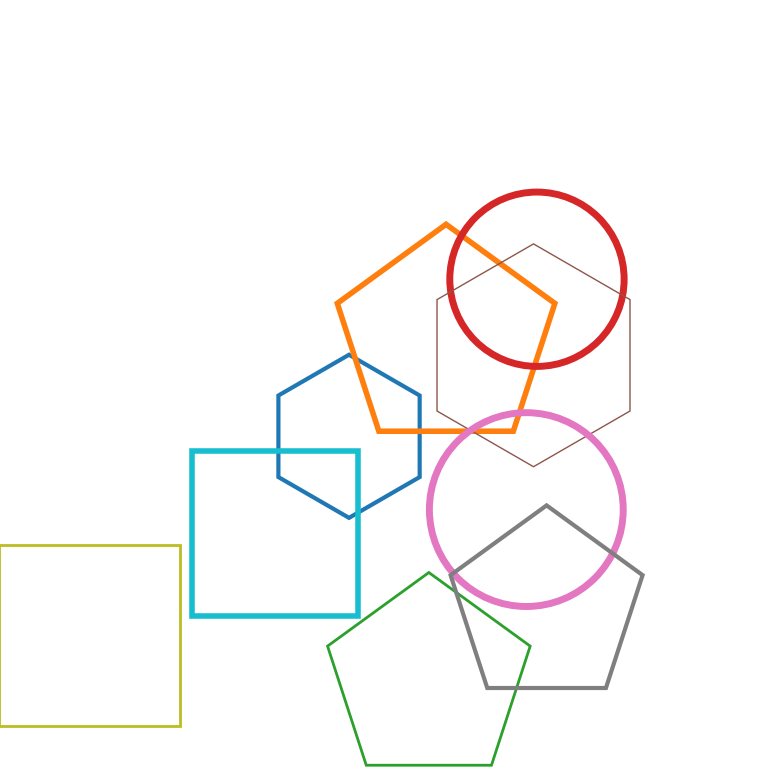[{"shape": "hexagon", "thickness": 1.5, "radius": 0.53, "center": [0.453, 0.433]}, {"shape": "pentagon", "thickness": 2, "radius": 0.74, "center": [0.579, 0.56]}, {"shape": "pentagon", "thickness": 1, "radius": 0.69, "center": [0.557, 0.118]}, {"shape": "circle", "thickness": 2.5, "radius": 0.57, "center": [0.697, 0.637]}, {"shape": "hexagon", "thickness": 0.5, "radius": 0.72, "center": [0.693, 0.539]}, {"shape": "circle", "thickness": 2.5, "radius": 0.63, "center": [0.684, 0.338]}, {"shape": "pentagon", "thickness": 1.5, "radius": 0.66, "center": [0.71, 0.213]}, {"shape": "square", "thickness": 1, "radius": 0.59, "center": [0.117, 0.174]}, {"shape": "square", "thickness": 2, "radius": 0.54, "center": [0.358, 0.307]}]